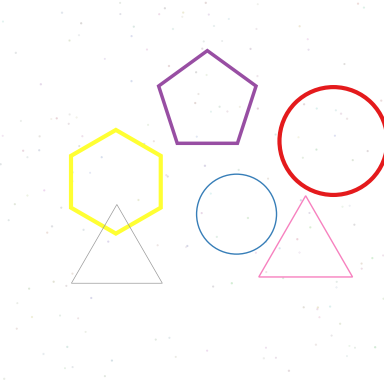[{"shape": "circle", "thickness": 3, "radius": 0.7, "center": [0.866, 0.634]}, {"shape": "circle", "thickness": 1, "radius": 0.52, "center": [0.614, 0.444]}, {"shape": "pentagon", "thickness": 2.5, "radius": 0.67, "center": [0.539, 0.735]}, {"shape": "hexagon", "thickness": 3, "radius": 0.67, "center": [0.301, 0.528]}, {"shape": "triangle", "thickness": 1, "radius": 0.7, "center": [0.794, 0.351]}, {"shape": "triangle", "thickness": 0.5, "radius": 0.68, "center": [0.304, 0.333]}]